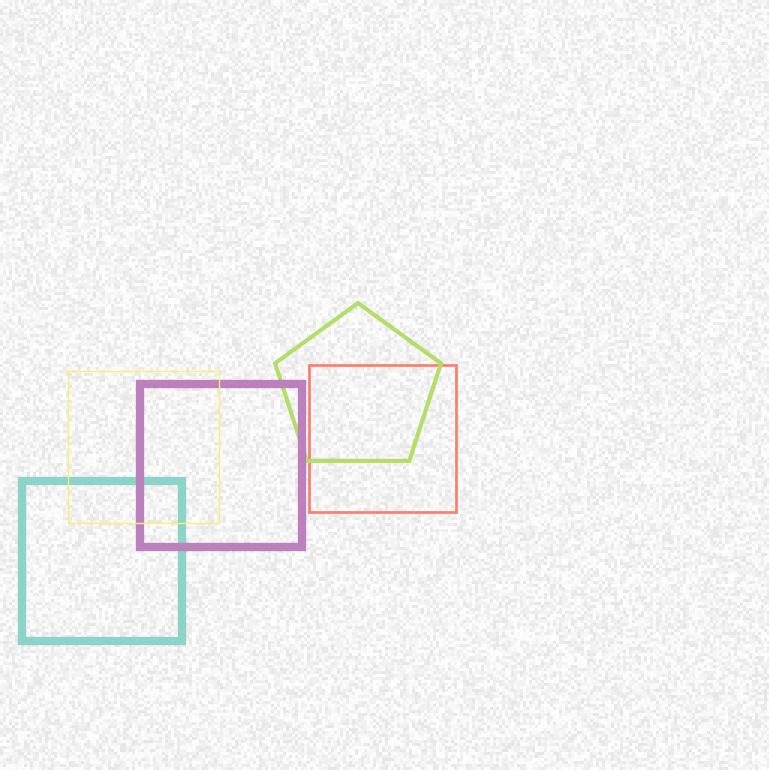[{"shape": "square", "thickness": 3, "radius": 0.52, "center": [0.132, 0.271]}, {"shape": "square", "thickness": 1, "radius": 0.48, "center": [0.497, 0.43]}, {"shape": "pentagon", "thickness": 1.5, "radius": 0.57, "center": [0.465, 0.493]}, {"shape": "square", "thickness": 3, "radius": 0.53, "center": [0.287, 0.395]}, {"shape": "square", "thickness": 0.5, "radius": 0.49, "center": [0.186, 0.42]}]